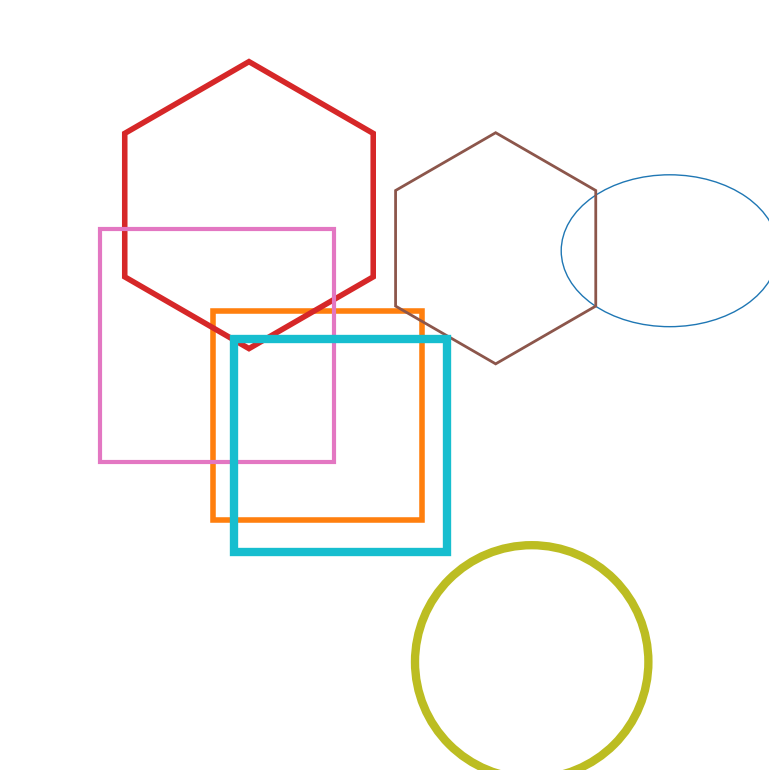[{"shape": "oval", "thickness": 0.5, "radius": 0.7, "center": [0.87, 0.674]}, {"shape": "square", "thickness": 2, "radius": 0.68, "center": [0.412, 0.46]}, {"shape": "hexagon", "thickness": 2, "radius": 0.93, "center": [0.323, 0.734]}, {"shape": "hexagon", "thickness": 1, "radius": 0.75, "center": [0.644, 0.678]}, {"shape": "square", "thickness": 1.5, "radius": 0.76, "center": [0.282, 0.551]}, {"shape": "circle", "thickness": 3, "radius": 0.76, "center": [0.691, 0.14]}, {"shape": "square", "thickness": 3, "radius": 0.69, "center": [0.442, 0.421]}]